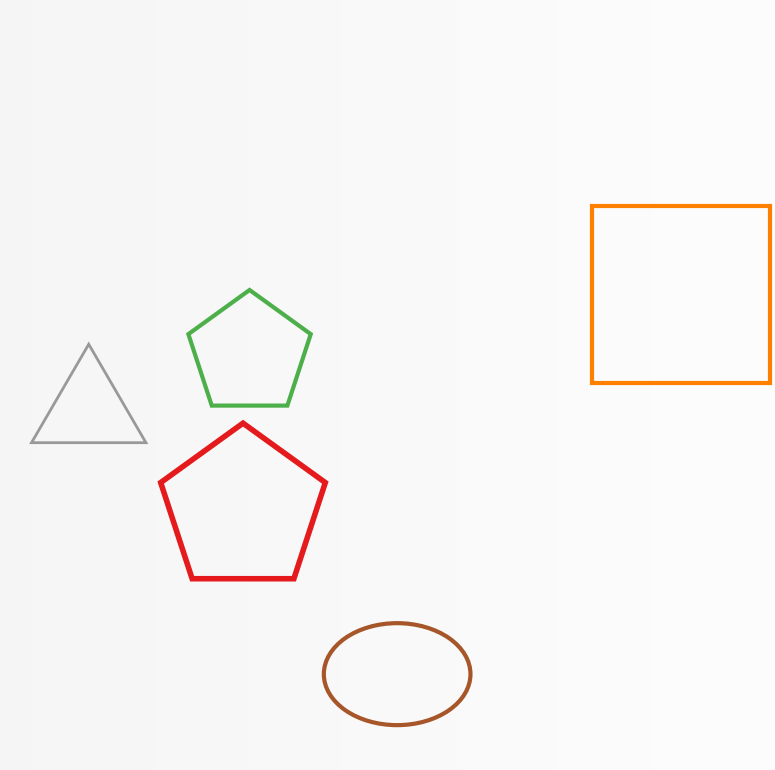[{"shape": "pentagon", "thickness": 2, "radius": 0.56, "center": [0.314, 0.339]}, {"shape": "pentagon", "thickness": 1.5, "radius": 0.42, "center": [0.322, 0.54]}, {"shape": "square", "thickness": 1.5, "radius": 0.57, "center": [0.879, 0.618]}, {"shape": "oval", "thickness": 1.5, "radius": 0.47, "center": [0.512, 0.124]}, {"shape": "triangle", "thickness": 1, "radius": 0.43, "center": [0.115, 0.468]}]